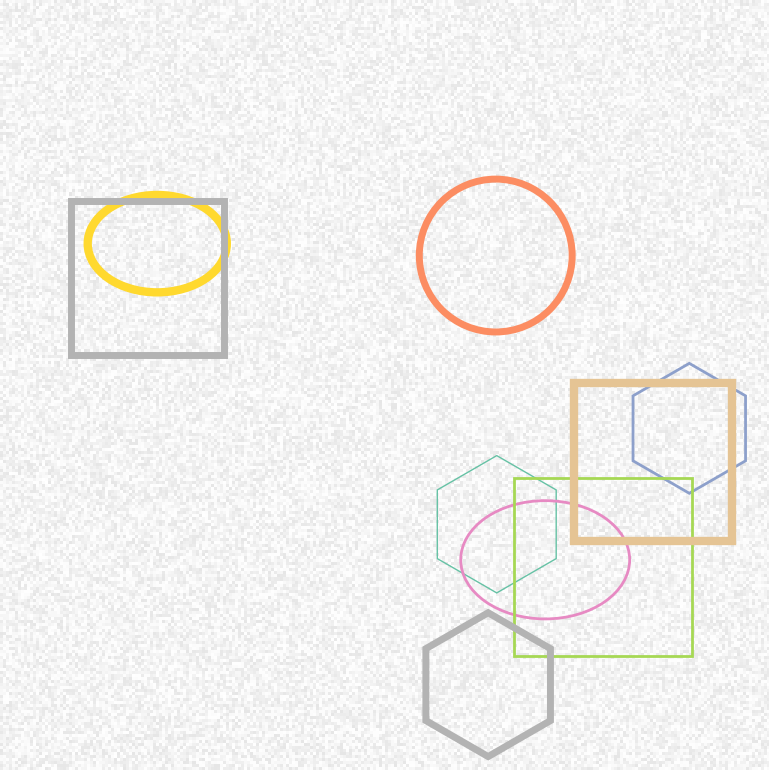[{"shape": "hexagon", "thickness": 0.5, "radius": 0.45, "center": [0.645, 0.319]}, {"shape": "circle", "thickness": 2.5, "radius": 0.5, "center": [0.644, 0.668]}, {"shape": "hexagon", "thickness": 1, "radius": 0.42, "center": [0.895, 0.444]}, {"shape": "oval", "thickness": 1, "radius": 0.55, "center": [0.708, 0.273]}, {"shape": "square", "thickness": 1, "radius": 0.58, "center": [0.783, 0.263]}, {"shape": "oval", "thickness": 3, "radius": 0.45, "center": [0.204, 0.684]}, {"shape": "square", "thickness": 3, "radius": 0.52, "center": [0.848, 0.4]}, {"shape": "hexagon", "thickness": 2.5, "radius": 0.47, "center": [0.634, 0.111]}, {"shape": "square", "thickness": 2.5, "radius": 0.5, "center": [0.191, 0.639]}]